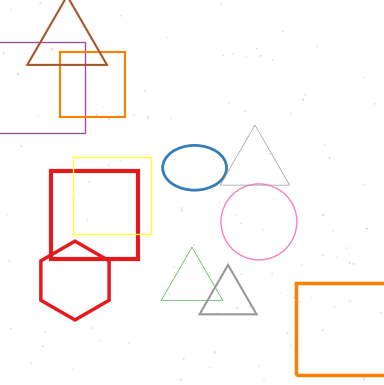[{"shape": "square", "thickness": 3, "radius": 0.57, "center": [0.245, 0.442]}, {"shape": "hexagon", "thickness": 2.5, "radius": 0.51, "center": [0.195, 0.271]}, {"shape": "oval", "thickness": 2, "radius": 0.42, "center": [0.506, 0.564]}, {"shape": "triangle", "thickness": 0.5, "radius": 0.46, "center": [0.499, 0.266]}, {"shape": "square", "thickness": 1, "radius": 0.59, "center": [0.103, 0.772]}, {"shape": "square", "thickness": 1.5, "radius": 0.42, "center": [0.241, 0.781]}, {"shape": "square", "thickness": 2.5, "radius": 0.6, "center": [0.889, 0.146]}, {"shape": "square", "thickness": 1, "radius": 0.5, "center": [0.291, 0.492]}, {"shape": "triangle", "thickness": 1.5, "radius": 0.6, "center": [0.174, 0.891]}, {"shape": "circle", "thickness": 1, "radius": 0.49, "center": [0.673, 0.424]}, {"shape": "triangle", "thickness": 1.5, "radius": 0.43, "center": [0.592, 0.226]}, {"shape": "triangle", "thickness": 0.5, "radius": 0.52, "center": [0.662, 0.571]}]